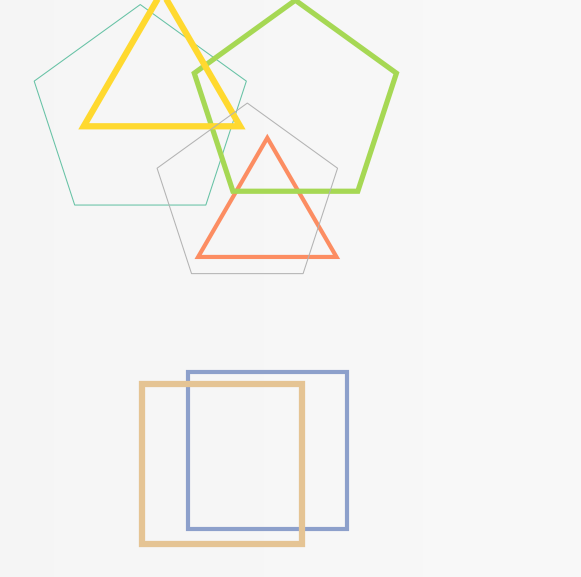[{"shape": "pentagon", "thickness": 0.5, "radius": 0.96, "center": [0.241, 0.799]}, {"shape": "triangle", "thickness": 2, "radius": 0.69, "center": [0.46, 0.623]}, {"shape": "square", "thickness": 2, "radius": 0.68, "center": [0.46, 0.219]}, {"shape": "pentagon", "thickness": 2.5, "radius": 0.91, "center": [0.508, 0.816]}, {"shape": "triangle", "thickness": 3, "radius": 0.78, "center": [0.279, 0.858]}, {"shape": "square", "thickness": 3, "radius": 0.69, "center": [0.382, 0.196]}, {"shape": "pentagon", "thickness": 0.5, "radius": 0.82, "center": [0.425, 0.657]}]